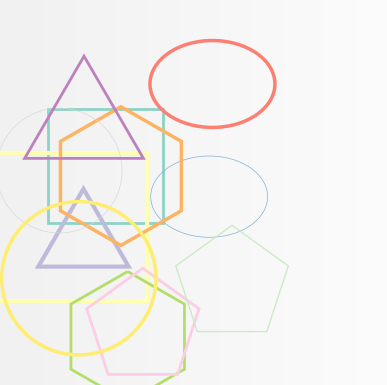[{"shape": "square", "thickness": 2, "radius": 0.74, "center": [0.271, 0.569]}, {"shape": "square", "thickness": 3, "radius": 0.96, "center": [0.186, 0.41]}, {"shape": "triangle", "thickness": 3, "radius": 0.67, "center": [0.215, 0.375]}, {"shape": "oval", "thickness": 2.5, "radius": 0.81, "center": [0.548, 0.782]}, {"shape": "oval", "thickness": 0.5, "radius": 0.75, "center": [0.54, 0.489]}, {"shape": "hexagon", "thickness": 2.5, "radius": 0.9, "center": [0.312, 0.543]}, {"shape": "hexagon", "thickness": 2, "radius": 0.85, "center": [0.329, 0.126]}, {"shape": "pentagon", "thickness": 2, "radius": 0.76, "center": [0.369, 0.151]}, {"shape": "circle", "thickness": 0.5, "radius": 0.81, "center": [0.153, 0.557]}, {"shape": "triangle", "thickness": 2, "radius": 0.88, "center": [0.217, 0.677]}, {"shape": "pentagon", "thickness": 1, "radius": 0.76, "center": [0.599, 0.262]}, {"shape": "circle", "thickness": 2.5, "radius": 1.0, "center": [0.204, 0.277]}]